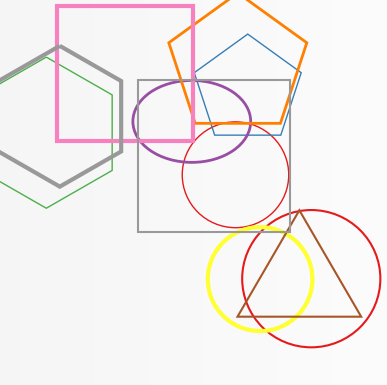[{"shape": "circle", "thickness": 1, "radius": 0.69, "center": [0.608, 0.546]}, {"shape": "circle", "thickness": 1.5, "radius": 0.89, "center": [0.803, 0.276]}, {"shape": "pentagon", "thickness": 1, "radius": 0.73, "center": [0.639, 0.766]}, {"shape": "hexagon", "thickness": 1, "radius": 0.98, "center": [0.119, 0.655]}, {"shape": "oval", "thickness": 2, "radius": 0.76, "center": [0.495, 0.685]}, {"shape": "pentagon", "thickness": 2, "radius": 0.94, "center": [0.614, 0.831]}, {"shape": "circle", "thickness": 3, "radius": 0.67, "center": [0.671, 0.275]}, {"shape": "triangle", "thickness": 1.5, "radius": 0.92, "center": [0.773, 0.27]}, {"shape": "square", "thickness": 3, "radius": 0.87, "center": [0.323, 0.808]}, {"shape": "hexagon", "thickness": 3, "radius": 0.91, "center": [0.154, 0.698]}, {"shape": "square", "thickness": 1.5, "radius": 0.99, "center": [0.552, 0.596]}]